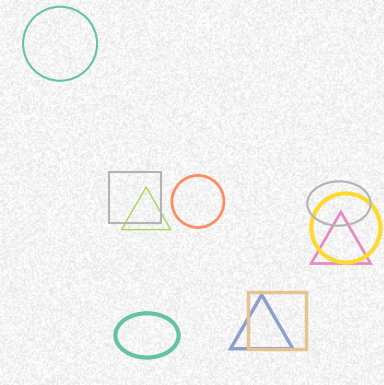[{"shape": "circle", "thickness": 1.5, "radius": 0.48, "center": [0.156, 0.886]}, {"shape": "oval", "thickness": 3, "radius": 0.41, "center": [0.382, 0.129]}, {"shape": "circle", "thickness": 2, "radius": 0.34, "center": [0.514, 0.477]}, {"shape": "triangle", "thickness": 2.5, "radius": 0.47, "center": [0.68, 0.141]}, {"shape": "triangle", "thickness": 2, "radius": 0.45, "center": [0.885, 0.36]}, {"shape": "triangle", "thickness": 1, "radius": 0.37, "center": [0.38, 0.44]}, {"shape": "circle", "thickness": 3, "radius": 0.45, "center": [0.898, 0.408]}, {"shape": "square", "thickness": 2.5, "radius": 0.37, "center": [0.72, 0.167]}, {"shape": "oval", "thickness": 1.5, "radius": 0.41, "center": [0.88, 0.471]}, {"shape": "square", "thickness": 1.5, "radius": 0.33, "center": [0.351, 0.488]}]